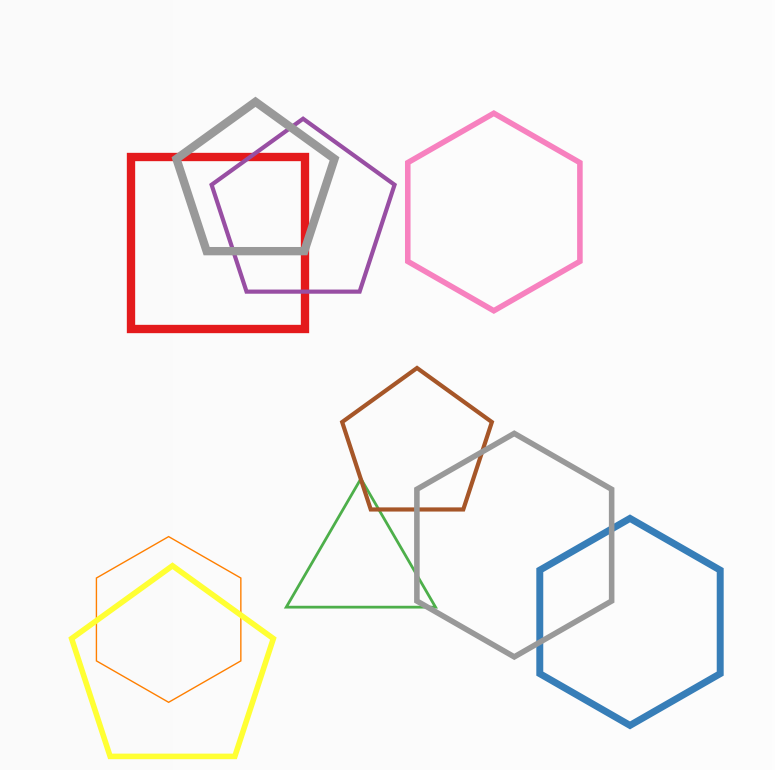[{"shape": "square", "thickness": 3, "radius": 0.56, "center": [0.281, 0.684]}, {"shape": "hexagon", "thickness": 2.5, "radius": 0.67, "center": [0.813, 0.192]}, {"shape": "triangle", "thickness": 1, "radius": 0.56, "center": [0.466, 0.267]}, {"shape": "pentagon", "thickness": 1.5, "radius": 0.62, "center": [0.391, 0.722]}, {"shape": "hexagon", "thickness": 0.5, "radius": 0.54, "center": [0.218, 0.196]}, {"shape": "pentagon", "thickness": 2, "radius": 0.68, "center": [0.223, 0.128]}, {"shape": "pentagon", "thickness": 1.5, "radius": 0.51, "center": [0.538, 0.421]}, {"shape": "hexagon", "thickness": 2, "radius": 0.64, "center": [0.637, 0.725]}, {"shape": "hexagon", "thickness": 2, "radius": 0.73, "center": [0.664, 0.292]}, {"shape": "pentagon", "thickness": 3, "radius": 0.54, "center": [0.33, 0.761]}]